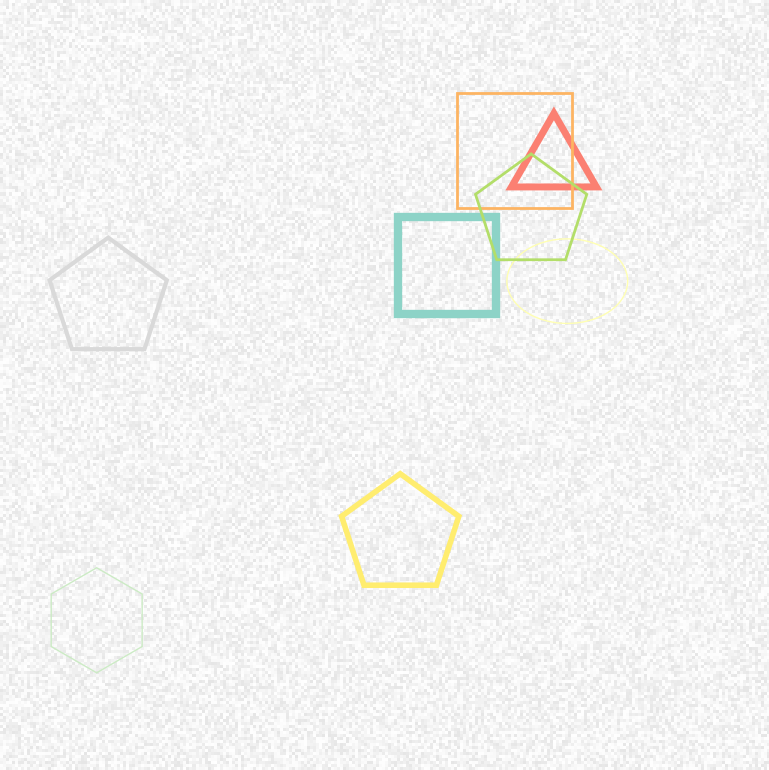[{"shape": "square", "thickness": 3, "radius": 0.32, "center": [0.581, 0.655]}, {"shape": "oval", "thickness": 0.5, "radius": 0.39, "center": [0.737, 0.635]}, {"shape": "triangle", "thickness": 2.5, "radius": 0.32, "center": [0.719, 0.789]}, {"shape": "square", "thickness": 1, "radius": 0.37, "center": [0.668, 0.804]}, {"shape": "pentagon", "thickness": 1, "radius": 0.38, "center": [0.69, 0.724]}, {"shape": "pentagon", "thickness": 1.5, "radius": 0.4, "center": [0.141, 0.611]}, {"shape": "hexagon", "thickness": 0.5, "radius": 0.34, "center": [0.126, 0.194]}, {"shape": "pentagon", "thickness": 2, "radius": 0.4, "center": [0.52, 0.305]}]